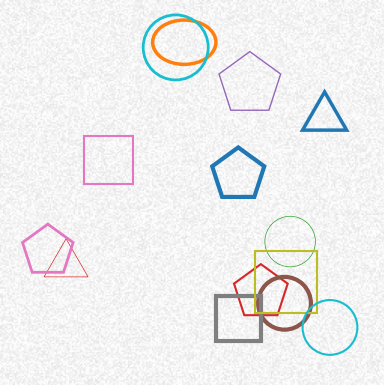[{"shape": "pentagon", "thickness": 3, "radius": 0.36, "center": [0.619, 0.546]}, {"shape": "triangle", "thickness": 2.5, "radius": 0.33, "center": [0.843, 0.695]}, {"shape": "oval", "thickness": 2.5, "radius": 0.41, "center": [0.479, 0.89]}, {"shape": "circle", "thickness": 0.5, "radius": 0.33, "center": [0.754, 0.373]}, {"shape": "triangle", "thickness": 0.5, "radius": 0.33, "center": [0.172, 0.314]}, {"shape": "pentagon", "thickness": 1.5, "radius": 0.37, "center": [0.678, 0.241]}, {"shape": "pentagon", "thickness": 1, "radius": 0.42, "center": [0.649, 0.782]}, {"shape": "circle", "thickness": 3, "radius": 0.34, "center": [0.739, 0.212]}, {"shape": "pentagon", "thickness": 2, "radius": 0.35, "center": [0.124, 0.349]}, {"shape": "square", "thickness": 1.5, "radius": 0.32, "center": [0.281, 0.584]}, {"shape": "square", "thickness": 3, "radius": 0.29, "center": [0.619, 0.173]}, {"shape": "square", "thickness": 1.5, "radius": 0.41, "center": [0.743, 0.267]}, {"shape": "circle", "thickness": 2, "radius": 0.42, "center": [0.456, 0.877]}, {"shape": "circle", "thickness": 1.5, "radius": 0.36, "center": [0.857, 0.149]}]